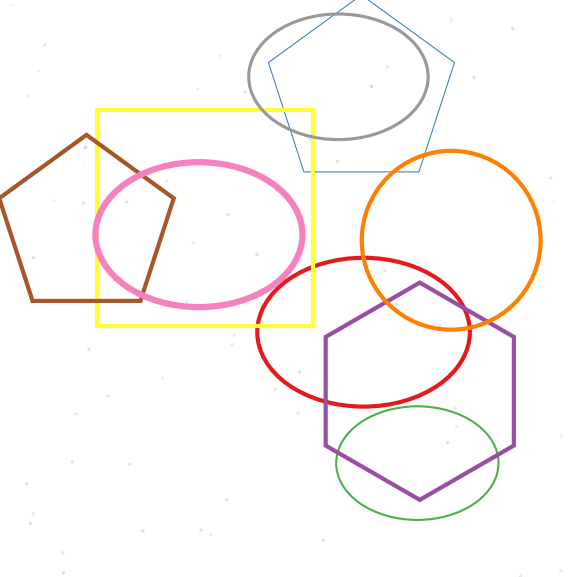[{"shape": "oval", "thickness": 2, "radius": 0.92, "center": [0.63, 0.424]}, {"shape": "pentagon", "thickness": 0.5, "radius": 0.85, "center": [0.626, 0.838]}, {"shape": "oval", "thickness": 1, "radius": 0.7, "center": [0.723, 0.197]}, {"shape": "hexagon", "thickness": 2, "radius": 0.94, "center": [0.727, 0.322]}, {"shape": "circle", "thickness": 2, "radius": 0.77, "center": [0.781, 0.583]}, {"shape": "square", "thickness": 2, "radius": 0.94, "center": [0.354, 0.621]}, {"shape": "pentagon", "thickness": 2, "radius": 0.79, "center": [0.15, 0.607]}, {"shape": "oval", "thickness": 3, "radius": 0.9, "center": [0.345, 0.593]}, {"shape": "oval", "thickness": 1.5, "radius": 0.78, "center": [0.586, 0.866]}]